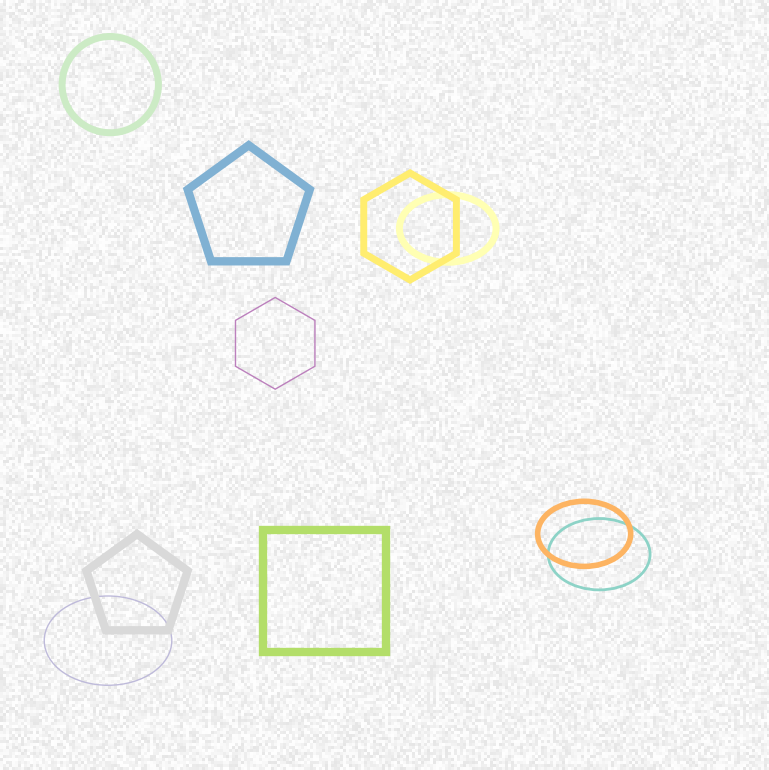[{"shape": "oval", "thickness": 1, "radius": 0.33, "center": [0.778, 0.28]}, {"shape": "oval", "thickness": 2.5, "radius": 0.31, "center": [0.581, 0.703]}, {"shape": "oval", "thickness": 0.5, "radius": 0.41, "center": [0.14, 0.168]}, {"shape": "pentagon", "thickness": 3, "radius": 0.42, "center": [0.323, 0.728]}, {"shape": "oval", "thickness": 2, "radius": 0.3, "center": [0.759, 0.307]}, {"shape": "square", "thickness": 3, "radius": 0.4, "center": [0.421, 0.232]}, {"shape": "pentagon", "thickness": 3, "radius": 0.35, "center": [0.178, 0.237]}, {"shape": "hexagon", "thickness": 0.5, "radius": 0.3, "center": [0.357, 0.554]}, {"shape": "circle", "thickness": 2.5, "radius": 0.31, "center": [0.143, 0.89]}, {"shape": "hexagon", "thickness": 2.5, "radius": 0.35, "center": [0.533, 0.706]}]